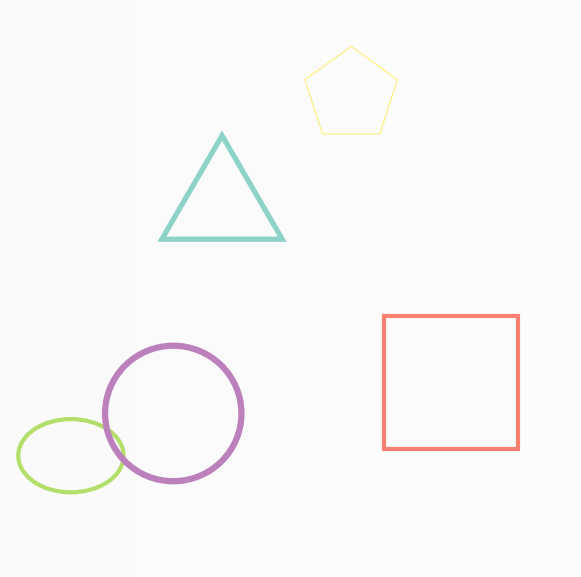[{"shape": "triangle", "thickness": 2.5, "radius": 0.6, "center": [0.382, 0.645]}, {"shape": "square", "thickness": 2, "radius": 0.58, "center": [0.776, 0.337]}, {"shape": "oval", "thickness": 2, "radius": 0.45, "center": [0.122, 0.21]}, {"shape": "circle", "thickness": 3, "radius": 0.59, "center": [0.298, 0.283]}, {"shape": "pentagon", "thickness": 0.5, "radius": 0.42, "center": [0.604, 0.835]}]